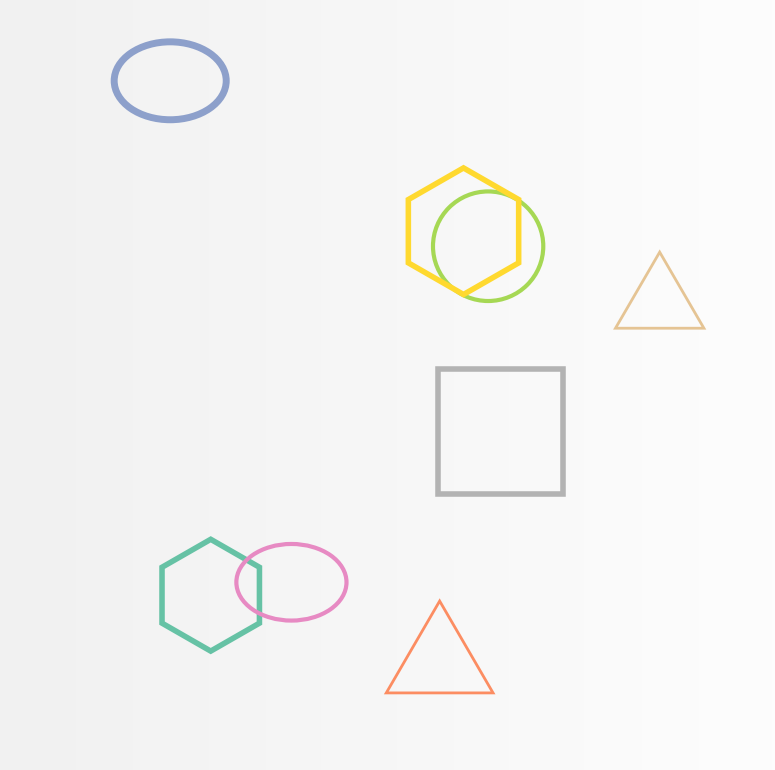[{"shape": "hexagon", "thickness": 2, "radius": 0.36, "center": [0.272, 0.227]}, {"shape": "triangle", "thickness": 1, "radius": 0.4, "center": [0.567, 0.14]}, {"shape": "oval", "thickness": 2.5, "radius": 0.36, "center": [0.22, 0.895]}, {"shape": "oval", "thickness": 1.5, "radius": 0.36, "center": [0.376, 0.244]}, {"shape": "circle", "thickness": 1.5, "radius": 0.36, "center": [0.63, 0.68]}, {"shape": "hexagon", "thickness": 2, "radius": 0.41, "center": [0.598, 0.7]}, {"shape": "triangle", "thickness": 1, "radius": 0.33, "center": [0.851, 0.607]}, {"shape": "square", "thickness": 2, "radius": 0.41, "center": [0.646, 0.44]}]